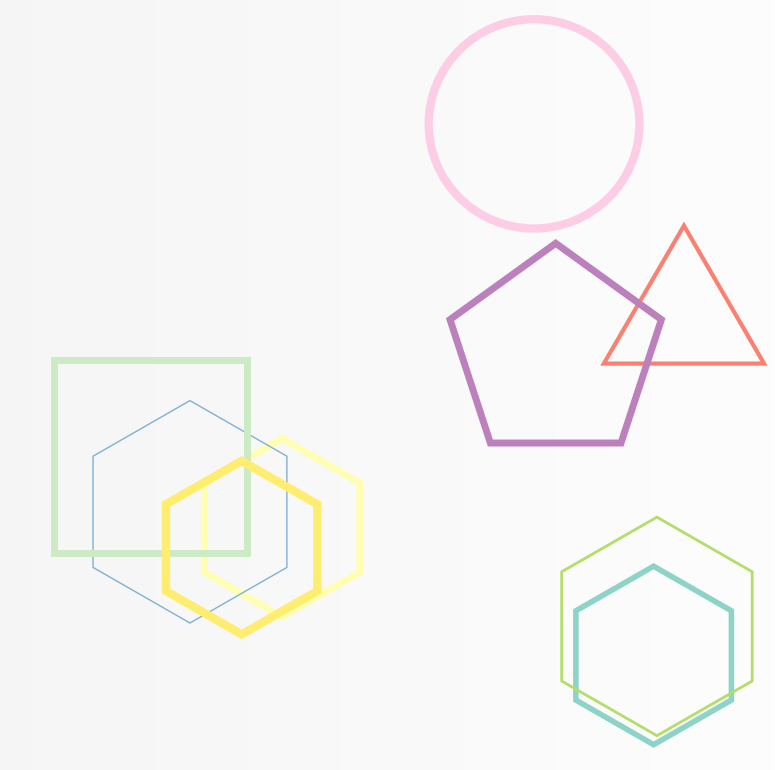[{"shape": "hexagon", "thickness": 2, "radius": 0.58, "center": [0.843, 0.149]}, {"shape": "hexagon", "thickness": 2.5, "radius": 0.58, "center": [0.364, 0.315]}, {"shape": "triangle", "thickness": 1.5, "radius": 0.6, "center": [0.882, 0.588]}, {"shape": "hexagon", "thickness": 0.5, "radius": 0.72, "center": [0.245, 0.335]}, {"shape": "hexagon", "thickness": 1, "radius": 0.71, "center": [0.848, 0.187]}, {"shape": "circle", "thickness": 3, "radius": 0.68, "center": [0.689, 0.839]}, {"shape": "pentagon", "thickness": 2.5, "radius": 0.72, "center": [0.717, 0.541]}, {"shape": "square", "thickness": 2.5, "radius": 0.62, "center": [0.194, 0.407]}, {"shape": "hexagon", "thickness": 3, "radius": 0.56, "center": [0.312, 0.289]}]